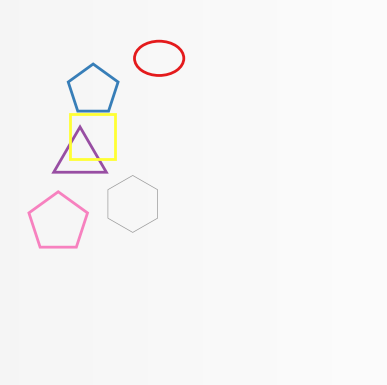[{"shape": "oval", "thickness": 2, "radius": 0.32, "center": [0.411, 0.848]}, {"shape": "pentagon", "thickness": 2, "radius": 0.34, "center": [0.24, 0.766]}, {"shape": "triangle", "thickness": 2, "radius": 0.39, "center": [0.207, 0.592]}, {"shape": "square", "thickness": 2, "radius": 0.29, "center": [0.239, 0.646]}, {"shape": "pentagon", "thickness": 2, "radius": 0.4, "center": [0.15, 0.422]}, {"shape": "hexagon", "thickness": 0.5, "radius": 0.37, "center": [0.343, 0.47]}]